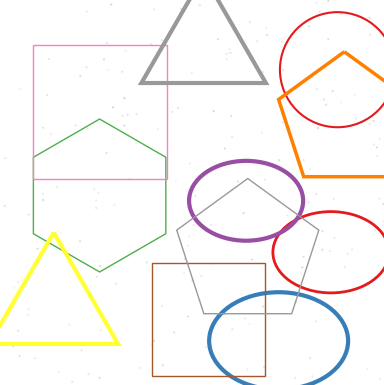[{"shape": "circle", "thickness": 1.5, "radius": 0.75, "center": [0.877, 0.819]}, {"shape": "oval", "thickness": 2, "radius": 0.75, "center": [0.86, 0.345]}, {"shape": "oval", "thickness": 3, "radius": 0.9, "center": [0.724, 0.115]}, {"shape": "hexagon", "thickness": 1, "radius": 0.99, "center": [0.259, 0.492]}, {"shape": "oval", "thickness": 3, "radius": 0.74, "center": [0.639, 0.478]}, {"shape": "pentagon", "thickness": 2.5, "radius": 0.9, "center": [0.894, 0.686]}, {"shape": "triangle", "thickness": 3, "radius": 0.97, "center": [0.14, 0.203]}, {"shape": "square", "thickness": 1, "radius": 0.73, "center": [0.541, 0.169]}, {"shape": "square", "thickness": 1, "radius": 0.87, "center": [0.26, 0.709]}, {"shape": "pentagon", "thickness": 1, "radius": 0.97, "center": [0.644, 0.342]}, {"shape": "triangle", "thickness": 3, "radius": 0.93, "center": [0.529, 0.878]}]